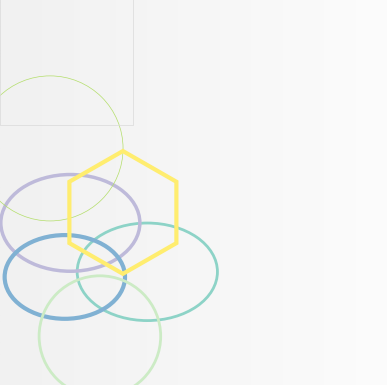[{"shape": "oval", "thickness": 2, "radius": 0.9, "center": [0.38, 0.294]}, {"shape": "oval", "thickness": 2.5, "radius": 0.9, "center": [0.182, 0.421]}, {"shape": "oval", "thickness": 3, "radius": 0.78, "center": [0.167, 0.281]}, {"shape": "circle", "thickness": 0.5, "radius": 0.94, "center": [0.129, 0.615]}, {"shape": "square", "thickness": 0.5, "radius": 0.86, "center": [0.172, 0.847]}, {"shape": "circle", "thickness": 2, "radius": 0.78, "center": [0.258, 0.127]}, {"shape": "hexagon", "thickness": 3, "radius": 0.8, "center": [0.317, 0.448]}]